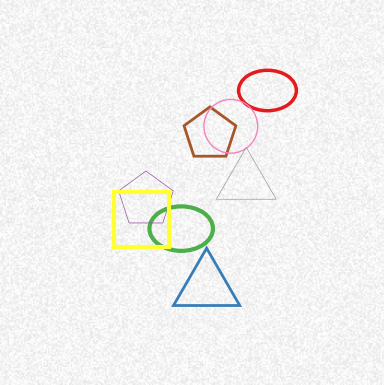[{"shape": "oval", "thickness": 2.5, "radius": 0.38, "center": [0.695, 0.765]}, {"shape": "triangle", "thickness": 2, "radius": 0.5, "center": [0.537, 0.256]}, {"shape": "oval", "thickness": 3, "radius": 0.41, "center": [0.471, 0.406]}, {"shape": "pentagon", "thickness": 0.5, "radius": 0.37, "center": [0.379, 0.481]}, {"shape": "square", "thickness": 3, "radius": 0.35, "center": [0.367, 0.43]}, {"shape": "pentagon", "thickness": 2, "radius": 0.35, "center": [0.545, 0.652]}, {"shape": "circle", "thickness": 1, "radius": 0.35, "center": [0.599, 0.672]}, {"shape": "triangle", "thickness": 0.5, "radius": 0.45, "center": [0.64, 0.527]}]